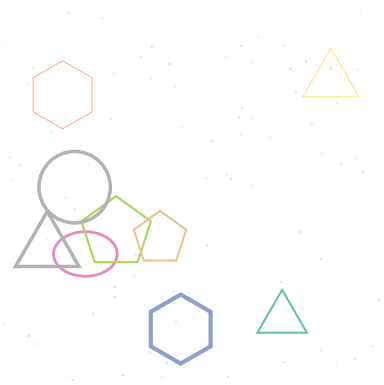[{"shape": "triangle", "thickness": 1.5, "radius": 0.37, "center": [0.733, 0.173]}, {"shape": "hexagon", "thickness": 0.5, "radius": 0.44, "center": [0.163, 0.754]}, {"shape": "hexagon", "thickness": 3, "radius": 0.45, "center": [0.469, 0.145]}, {"shape": "oval", "thickness": 2, "radius": 0.41, "center": [0.222, 0.34]}, {"shape": "pentagon", "thickness": 1.5, "radius": 0.47, "center": [0.302, 0.396]}, {"shape": "triangle", "thickness": 0.5, "radius": 0.42, "center": [0.86, 0.791]}, {"shape": "pentagon", "thickness": 1.5, "radius": 0.36, "center": [0.416, 0.381]}, {"shape": "triangle", "thickness": 2.5, "radius": 0.48, "center": [0.123, 0.355]}, {"shape": "circle", "thickness": 2.5, "radius": 0.46, "center": [0.194, 0.514]}]